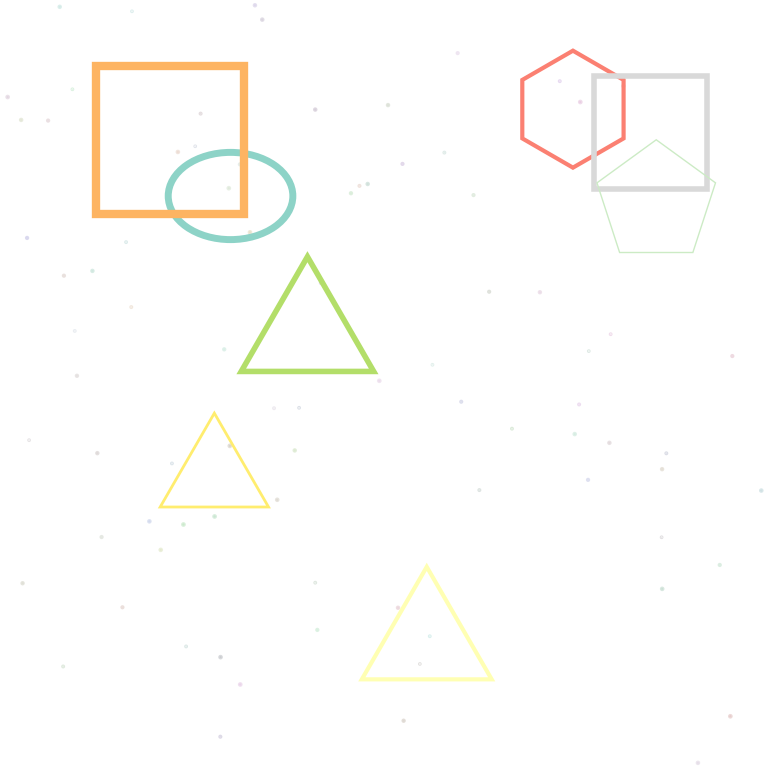[{"shape": "oval", "thickness": 2.5, "radius": 0.4, "center": [0.299, 0.745]}, {"shape": "triangle", "thickness": 1.5, "radius": 0.49, "center": [0.554, 0.166]}, {"shape": "hexagon", "thickness": 1.5, "radius": 0.38, "center": [0.744, 0.858]}, {"shape": "square", "thickness": 3, "radius": 0.48, "center": [0.221, 0.818]}, {"shape": "triangle", "thickness": 2, "radius": 0.5, "center": [0.399, 0.567]}, {"shape": "square", "thickness": 2, "radius": 0.37, "center": [0.845, 0.828]}, {"shape": "pentagon", "thickness": 0.5, "radius": 0.4, "center": [0.852, 0.738]}, {"shape": "triangle", "thickness": 1, "radius": 0.41, "center": [0.278, 0.382]}]